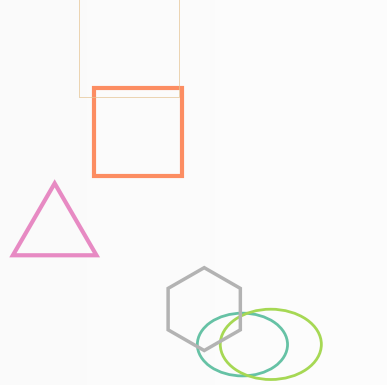[{"shape": "oval", "thickness": 2, "radius": 0.58, "center": [0.626, 0.105]}, {"shape": "square", "thickness": 3, "radius": 0.57, "center": [0.356, 0.658]}, {"shape": "triangle", "thickness": 3, "radius": 0.62, "center": [0.141, 0.399]}, {"shape": "oval", "thickness": 2, "radius": 0.65, "center": [0.699, 0.106]}, {"shape": "square", "thickness": 0.5, "radius": 0.65, "center": [0.333, 0.877]}, {"shape": "hexagon", "thickness": 2.5, "radius": 0.54, "center": [0.527, 0.197]}]